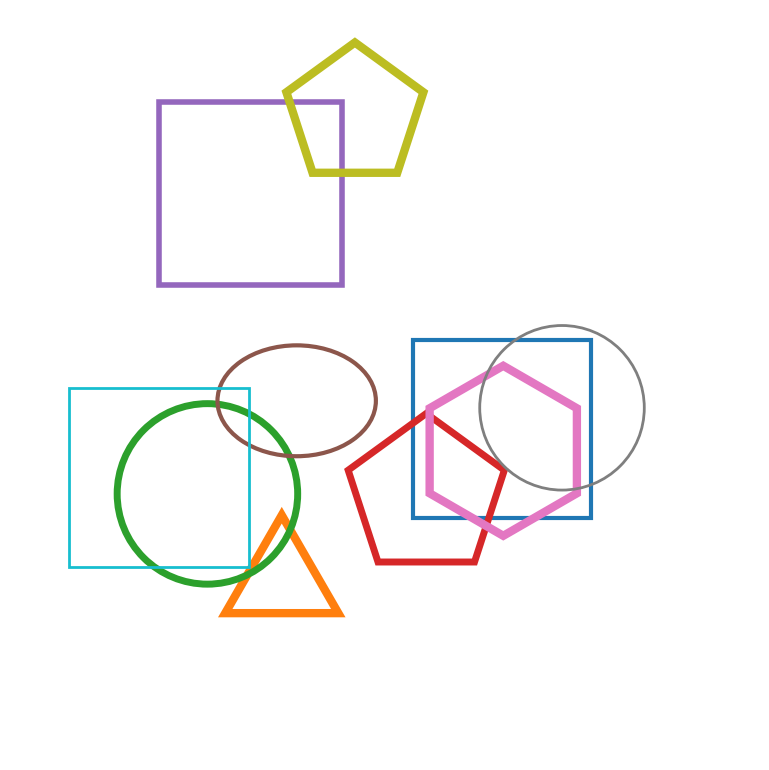[{"shape": "square", "thickness": 1.5, "radius": 0.58, "center": [0.652, 0.443]}, {"shape": "triangle", "thickness": 3, "radius": 0.42, "center": [0.366, 0.246]}, {"shape": "circle", "thickness": 2.5, "radius": 0.59, "center": [0.269, 0.359]}, {"shape": "pentagon", "thickness": 2.5, "radius": 0.53, "center": [0.554, 0.356]}, {"shape": "square", "thickness": 2, "radius": 0.59, "center": [0.325, 0.749]}, {"shape": "oval", "thickness": 1.5, "radius": 0.51, "center": [0.385, 0.48]}, {"shape": "hexagon", "thickness": 3, "radius": 0.55, "center": [0.654, 0.415]}, {"shape": "circle", "thickness": 1, "radius": 0.53, "center": [0.73, 0.47]}, {"shape": "pentagon", "thickness": 3, "radius": 0.47, "center": [0.461, 0.851]}, {"shape": "square", "thickness": 1, "radius": 0.58, "center": [0.207, 0.38]}]